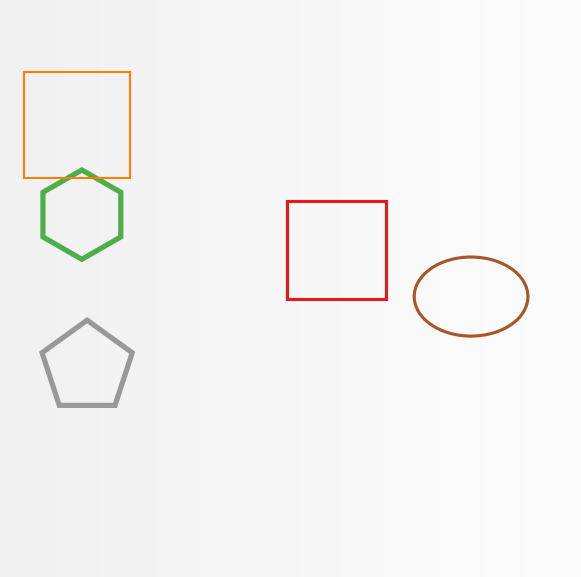[{"shape": "square", "thickness": 1.5, "radius": 0.43, "center": [0.578, 0.566]}, {"shape": "hexagon", "thickness": 2.5, "radius": 0.39, "center": [0.141, 0.627]}, {"shape": "square", "thickness": 1, "radius": 0.46, "center": [0.132, 0.783]}, {"shape": "oval", "thickness": 1.5, "radius": 0.49, "center": [0.81, 0.486]}, {"shape": "pentagon", "thickness": 2.5, "radius": 0.41, "center": [0.15, 0.363]}]